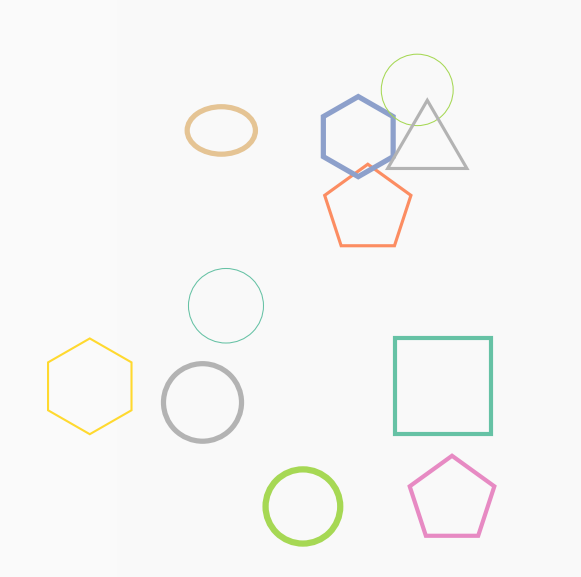[{"shape": "circle", "thickness": 0.5, "radius": 0.32, "center": [0.389, 0.47]}, {"shape": "square", "thickness": 2, "radius": 0.41, "center": [0.762, 0.331]}, {"shape": "pentagon", "thickness": 1.5, "radius": 0.39, "center": [0.633, 0.637]}, {"shape": "hexagon", "thickness": 2.5, "radius": 0.35, "center": [0.616, 0.763]}, {"shape": "pentagon", "thickness": 2, "radius": 0.38, "center": [0.778, 0.133]}, {"shape": "circle", "thickness": 0.5, "radius": 0.31, "center": [0.718, 0.843]}, {"shape": "circle", "thickness": 3, "radius": 0.32, "center": [0.521, 0.122]}, {"shape": "hexagon", "thickness": 1, "radius": 0.41, "center": [0.154, 0.33]}, {"shape": "oval", "thickness": 2.5, "radius": 0.29, "center": [0.381, 0.773]}, {"shape": "circle", "thickness": 2.5, "radius": 0.34, "center": [0.348, 0.302]}, {"shape": "triangle", "thickness": 1.5, "radius": 0.39, "center": [0.735, 0.747]}]